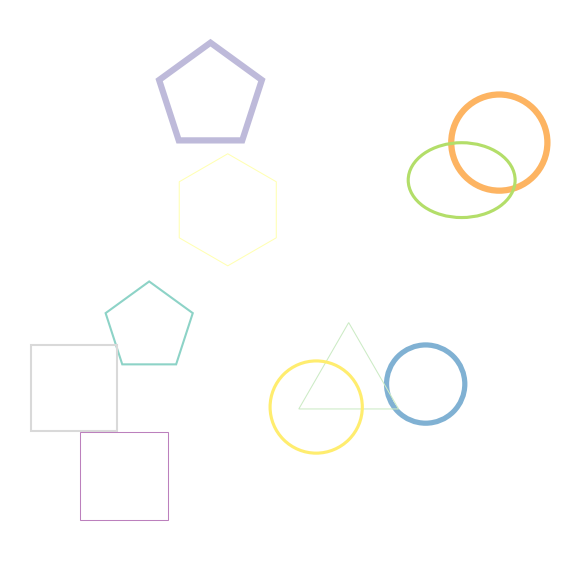[{"shape": "pentagon", "thickness": 1, "radius": 0.4, "center": [0.258, 0.432]}, {"shape": "hexagon", "thickness": 0.5, "radius": 0.49, "center": [0.394, 0.636]}, {"shape": "pentagon", "thickness": 3, "radius": 0.47, "center": [0.364, 0.832]}, {"shape": "circle", "thickness": 2.5, "radius": 0.34, "center": [0.737, 0.334]}, {"shape": "circle", "thickness": 3, "radius": 0.42, "center": [0.865, 0.752]}, {"shape": "oval", "thickness": 1.5, "radius": 0.46, "center": [0.799, 0.687]}, {"shape": "square", "thickness": 1, "radius": 0.37, "center": [0.127, 0.327]}, {"shape": "square", "thickness": 0.5, "radius": 0.38, "center": [0.215, 0.175]}, {"shape": "triangle", "thickness": 0.5, "radius": 0.5, "center": [0.604, 0.341]}, {"shape": "circle", "thickness": 1.5, "radius": 0.4, "center": [0.548, 0.294]}]